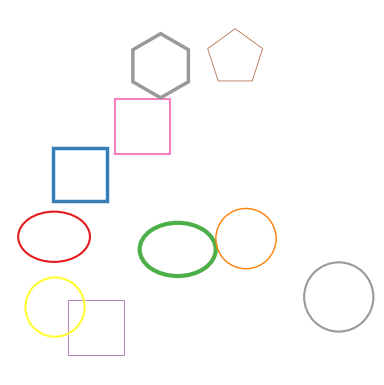[{"shape": "oval", "thickness": 1.5, "radius": 0.47, "center": [0.14, 0.385]}, {"shape": "square", "thickness": 2.5, "radius": 0.34, "center": [0.208, 0.548]}, {"shape": "oval", "thickness": 3, "radius": 0.49, "center": [0.461, 0.352]}, {"shape": "square", "thickness": 0.5, "radius": 0.36, "center": [0.249, 0.149]}, {"shape": "circle", "thickness": 1, "radius": 0.39, "center": [0.639, 0.38]}, {"shape": "circle", "thickness": 1.5, "radius": 0.38, "center": [0.143, 0.202]}, {"shape": "pentagon", "thickness": 0.5, "radius": 0.38, "center": [0.611, 0.85]}, {"shape": "square", "thickness": 1.5, "radius": 0.36, "center": [0.371, 0.672]}, {"shape": "circle", "thickness": 1.5, "radius": 0.45, "center": [0.88, 0.229]}, {"shape": "hexagon", "thickness": 2.5, "radius": 0.42, "center": [0.417, 0.829]}]